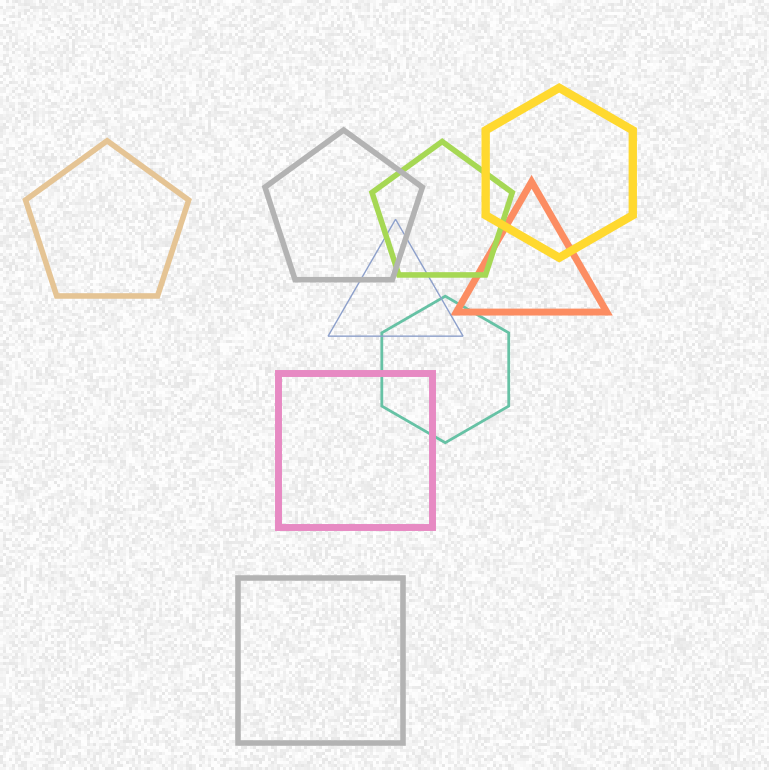[{"shape": "hexagon", "thickness": 1, "radius": 0.48, "center": [0.578, 0.52]}, {"shape": "triangle", "thickness": 2.5, "radius": 0.56, "center": [0.69, 0.651]}, {"shape": "triangle", "thickness": 0.5, "radius": 0.51, "center": [0.514, 0.614]}, {"shape": "square", "thickness": 2.5, "radius": 0.5, "center": [0.461, 0.415]}, {"shape": "pentagon", "thickness": 2, "radius": 0.48, "center": [0.574, 0.72]}, {"shape": "hexagon", "thickness": 3, "radius": 0.55, "center": [0.726, 0.776]}, {"shape": "pentagon", "thickness": 2, "radius": 0.56, "center": [0.139, 0.706]}, {"shape": "pentagon", "thickness": 2, "radius": 0.54, "center": [0.446, 0.724]}, {"shape": "square", "thickness": 2, "radius": 0.54, "center": [0.416, 0.142]}]